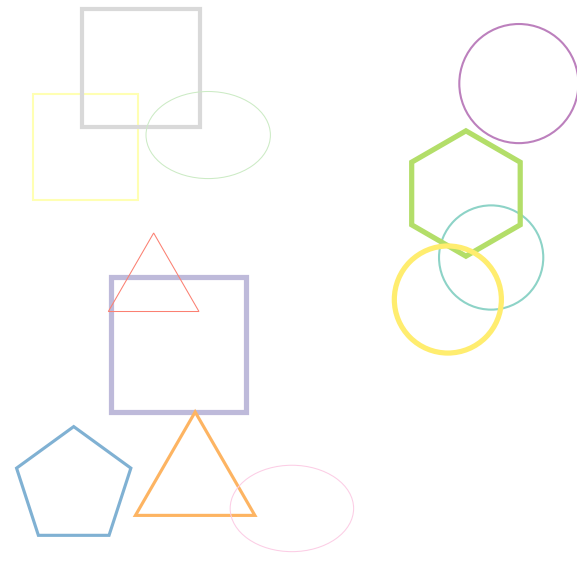[{"shape": "circle", "thickness": 1, "radius": 0.45, "center": [0.85, 0.553]}, {"shape": "square", "thickness": 1, "radius": 0.46, "center": [0.148, 0.744]}, {"shape": "square", "thickness": 2.5, "radius": 0.58, "center": [0.31, 0.402]}, {"shape": "triangle", "thickness": 0.5, "radius": 0.45, "center": [0.266, 0.505]}, {"shape": "pentagon", "thickness": 1.5, "radius": 0.52, "center": [0.128, 0.156]}, {"shape": "triangle", "thickness": 1.5, "radius": 0.6, "center": [0.338, 0.166]}, {"shape": "hexagon", "thickness": 2.5, "radius": 0.54, "center": [0.807, 0.664]}, {"shape": "oval", "thickness": 0.5, "radius": 0.53, "center": [0.505, 0.119]}, {"shape": "square", "thickness": 2, "radius": 0.51, "center": [0.244, 0.881]}, {"shape": "circle", "thickness": 1, "radius": 0.52, "center": [0.898, 0.854]}, {"shape": "oval", "thickness": 0.5, "radius": 0.54, "center": [0.361, 0.765]}, {"shape": "circle", "thickness": 2.5, "radius": 0.46, "center": [0.776, 0.481]}]